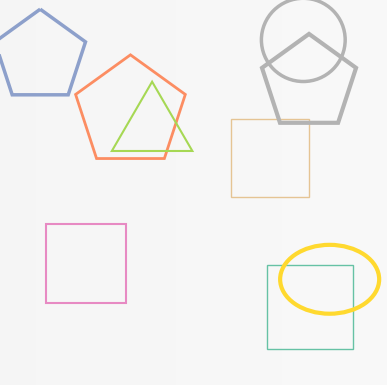[{"shape": "square", "thickness": 1, "radius": 0.55, "center": [0.8, 0.203]}, {"shape": "pentagon", "thickness": 2, "radius": 0.74, "center": [0.337, 0.709]}, {"shape": "pentagon", "thickness": 2.5, "radius": 0.61, "center": [0.104, 0.853]}, {"shape": "square", "thickness": 1.5, "radius": 0.52, "center": [0.222, 0.316]}, {"shape": "triangle", "thickness": 1.5, "radius": 0.6, "center": [0.393, 0.668]}, {"shape": "oval", "thickness": 3, "radius": 0.64, "center": [0.851, 0.275]}, {"shape": "square", "thickness": 1, "radius": 0.5, "center": [0.697, 0.59]}, {"shape": "pentagon", "thickness": 3, "radius": 0.64, "center": [0.797, 0.784]}, {"shape": "circle", "thickness": 2.5, "radius": 0.54, "center": [0.783, 0.896]}]